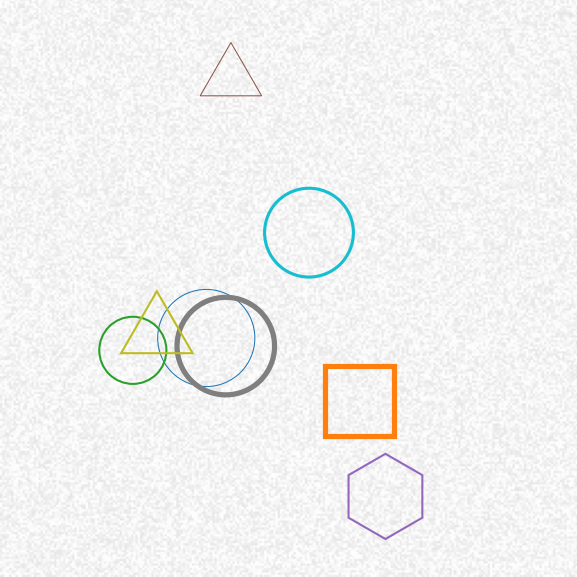[{"shape": "circle", "thickness": 0.5, "radius": 0.42, "center": [0.357, 0.414]}, {"shape": "square", "thickness": 2.5, "radius": 0.3, "center": [0.623, 0.305]}, {"shape": "circle", "thickness": 1, "radius": 0.29, "center": [0.23, 0.392]}, {"shape": "hexagon", "thickness": 1, "radius": 0.37, "center": [0.667, 0.14]}, {"shape": "triangle", "thickness": 0.5, "radius": 0.31, "center": [0.4, 0.864]}, {"shape": "circle", "thickness": 2.5, "radius": 0.42, "center": [0.391, 0.4]}, {"shape": "triangle", "thickness": 1, "radius": 0.36, "center": [0.272, 0.423]}, {"shape": "circle", "thickness": 1.5, "radius": 0.38, "center": [0.535, 0.596]}]